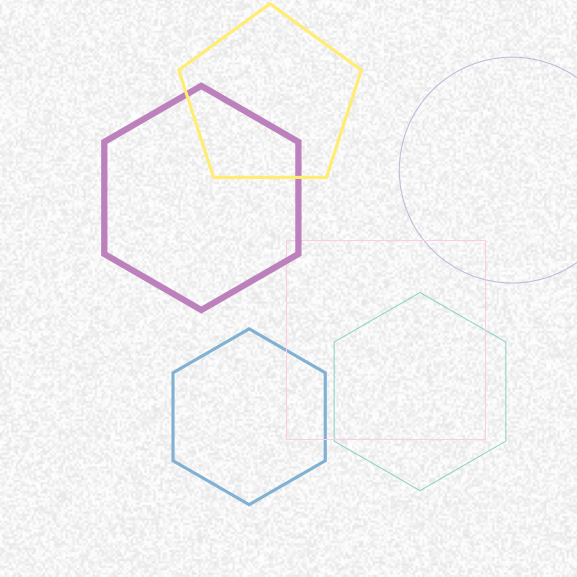[{"shape": "hexagon", "thickness": 0.5, "radius": 0.86, "center": [0.727, 0.321]}, {"shape": "circle", "thickness": 0.5, "radius": 0.98, "center": [0.887, 0.705]}, {"shape": "hexagon", "thickness": 1.5, "radius": 0.76, "center": [0.431, 0.277]}, {"shape": "square", "thickness": 0.5, "radius": 0.86, "center": [0.668, 0.411]}, {"shape": "hexagon", "thickness": 3, "radius": 0.97, "center": [0.349, 0.656]}, {"shape": "pentagon", "thickness": 1.5, "radius": 0.83, "center": [0.468, 0.826]}]